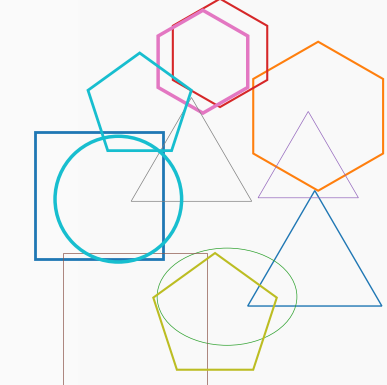[{"shape": "square", "thickness": 2, "radius": 0.83, "center": [0.256, 0.492]}, {"shape": "triangle", "thickness": 1, "radius": 1.0, "center": [0.812, 0.305]}, {"shape": "hexagon", "thickness": 1.5, "radius": 0.97, "center": [0.821, 0.698]}, {"shape": "oval", "thickness": 0.5, "radius": 0.9, "center": [0.586, 0.229]}, {"shape": "hexagon", "thickness": 1.5, "radius": 0.7, "center": [0.568, 0.863]}, {"shape": "triangle", "thickness": 0.5, "radius": 0.75, "center": [0.795, 0.561]}, {"shape": "square", "thickness": 0.5, "radius": 0.93, "center": [0.349, 0.156]}, {"shape": "hexagon", "thickness": 2.5, "radius": 0.67, "center": [0.524, 0.84]}, {"shape": "triangle", "thickness": 0.5, "radius": 0.9, "center": [0.494, 0.567]}, {"shape": "pentagon", "thickness": 1.5, "radius": 0.84, "center": [0.555, 0.175]}, {"shape": "circle", "thickness": 2.5, "radius": 0.82, "center": [0.305, 0.483]}, {"shape": "pentagon", "thickness": 2, "radius": 0.7, "center": [0.36, 0.722]}]